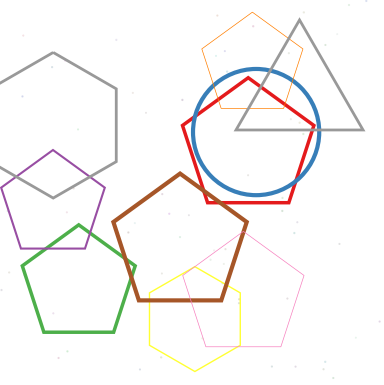[{"shape": "pentagon", "thickness": 2.5, "radius": 0.9, "center": [0.645, 0.619]}, {"shape": "circle", "thickness": 3, "radius": 0.82, "center": [0.665, 0.657]}, {"shape": "pentagon", "thickness": 2.5, "radius": 0.77, "center": [0.205, 0.262]}, {"shape": "pentagon", "thickness": 1.5, "radius": 0.71, "center": [0.138, 0.469]}, {"shape": "pentagon", "thickness": 0.5, "radius": 0.69, "center": [0.656, 0.83]}, {"shape": "hexagon", "thickness": 1, "radius": 0.68, "center": [0.506, 0.171]}, {"shape": "pentagon", "thickness": 3, "radius": 0.91, "center": [0.468, 0.367]}, {"shape": "pentagon", "thickness": 0.5, "radius": 0.83, "center": [0.632, 0.233]}, {"shape": "triangle", "thickness": 2, "radius": 0.95, "center": [0.778, 0.758]}, {"shape": "hexagon", "thickness": 2, "radius": 0.95, "center": [0.138, 0.675]}]